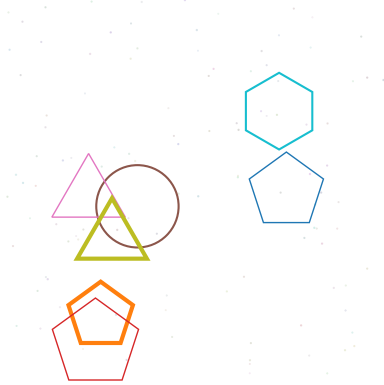[{"shape": "pentagon", "thickness": 1, "radius": 0.51, "center": [0.744, 0.504]}, {"shape": "pentagon", "thickness": 3, "radius": 0.44, "center": [0.262, 0.18]}, {"shape": "pentagon", "thickness": 1, "radius": 0.59, "center": [0.248, 0.108]}, {"shape": "circle", "thickness": 1.5, "radius": 0.53, "center": [0.357, 0.464]}, {"shape": "triangle", "thickness": 1, "radius": 0.55, "center": [0.23, 0.491]}, {"shape": "triangle", "thickness": 3, "radius": 0.52, "center": [0.291, 0.38]}, {"shape": "hexagon", "thickness": 1.5, "radius": 0.5, "center": [0.725, 0.711]}]